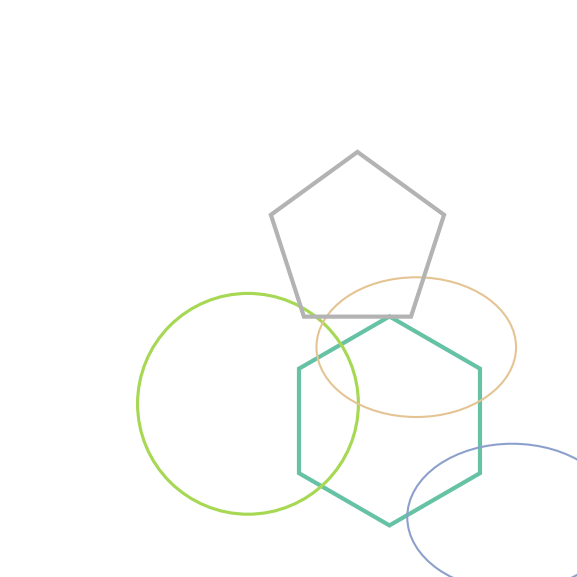[{"shape": "hexagon", "thickness": 2, "radius": 0.9, "center": [0.674, 0.27]}, {"shape": "oval", "thickness": 1, "radius": 0.91, "center": [0.887, 0.104]}, {"shape": "circle", "thickness": 1.5, "radius": 0.96, "center": [0.429, 0.3]}, {"shape": "oval", "thickness": 1, "radius": 0.86, "center": [0.721, 0.398]}, {"shape": "pentagon", "thickness": 2, "radius": 0.79, "center": [0.619, 0.578]}]